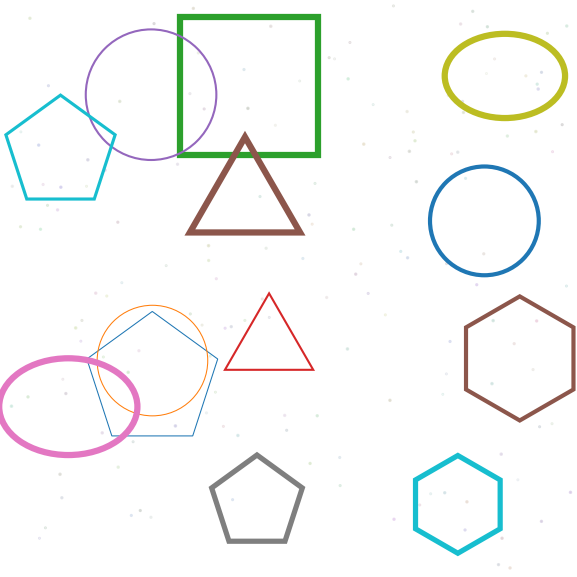[{"shape": "pentagon", "thickness": 0.5, "radius": 0.6, "center": [0.264, 0.341]}, {"shape": "circle", "thickness": 2, "radius": 0.47, "center": [0.839, 0.617]}, {"shape": "circle", "thickness": 0.5, "radius": 0.48, "center": [0.264, 0.375]}, {"shape": "square", "thickness": 3, "radius": 0.6, "center": [0.43, 0.85]}, {"shape": "triangle", "thickness": 1, "radius": 0.44, "center": [0.466, 0.403]}, {"shape": "circle", "thickness": 1, "radius": 0.57, "center": [0.262, 0.835]}, {"shape": "triangle", "thickness": 3, "radius": 0.55, "center": [0.424, 0.652]}, {"shape": "hexagon", "thickness": 2, "radius": 0.54, "center": [0.9, 0.378]}, {"shape": "oval", "thickness": 3, "radius": 0.6, "center": [0.118, 0.295]}, {"shape": "pentagon", "thickness": 2.5, "radius": 0.41, "center": [0.445, 0.129]}, {"shape": "oval", "thickness": 3, "radius": 0.52, "center": [0.874, 0.868]}, {"shape": "hexagon", "thickness": 2.5, "radius": 0.42, "center": [0.793, 0.126]}, {"shape": "pentagon", "thickness": 1.5, "radius": 0.5, "center": [0.105, 0.735]}]